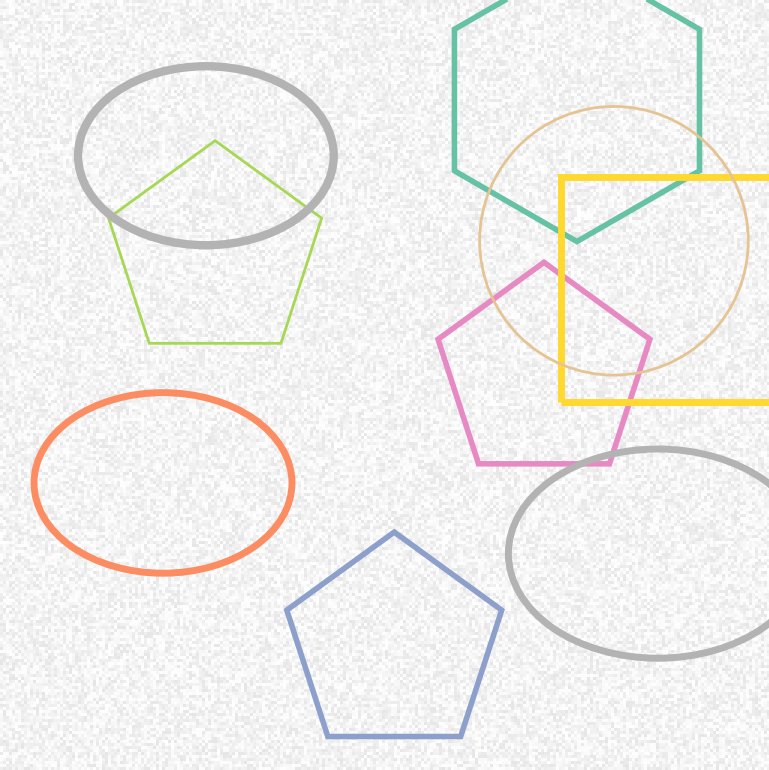[{"shape": "hexagon", "thickness": 2, "radius": 0.92, "center": [0.749, 0.87]}, {"shape": "oval", "thickness": 2.5, "radius": 0.84, "center": [0.212, 0.373]}, {"shape": "pentagon", "thickness": 2, "radius": 0.73, "center": [0.512, 0.162]}, {"shape": "pentagon", "thickness": 2, "radius": 0.72, "center": [0.706, 0.515]}, {"shape": "pentagon", "thickness": 1, "radius": 0.73, "center": [0.279, 0.672]}, {"shape": "square", "thickness": 2.5, "radius": 0.73, "center": [0.875, 0.624]}, {"shape": "circle", "thickness": 1, "radius": 0.87, "center": [0.797, 0.687]}, {"shape": "oval", "thickness": 3, "radius": 0.83, "center": [0.267, 0.798]}, {"shape": "oval", "thickness": 2.5, "radius": 0.97, "center": [0.854, 0.281]}]